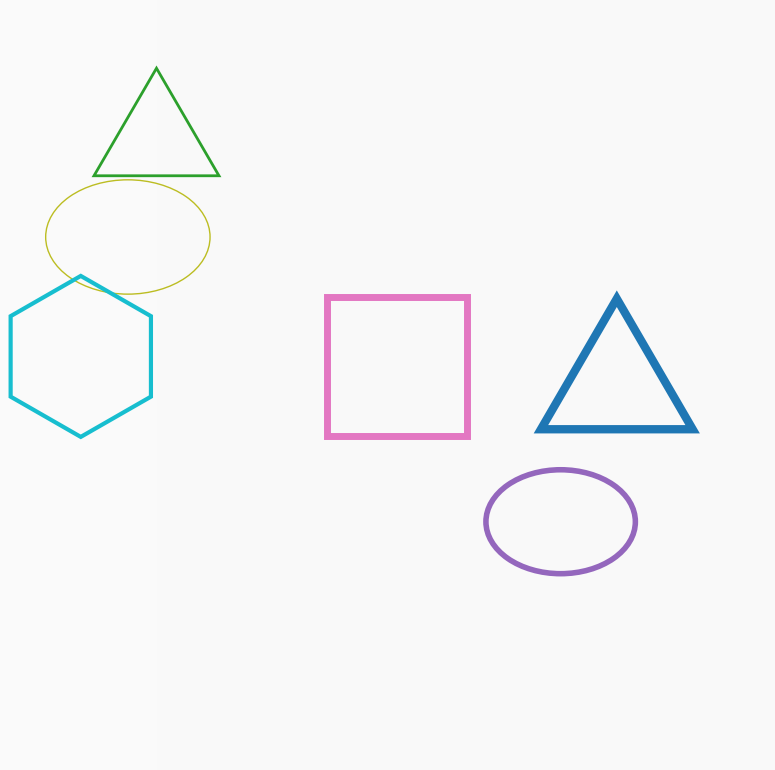[{"shape": "triangle", "thickness": 3, "radius": 0.57, "center": [0.796, 0.499]}, {"shape": "triangle", "thickness": 1, "radius": 0.47, "center": [0.202, 0.818]}, {"shape": "oval", "thickness": 2, "radius": 0.48, "center": [0.723, 0.322]}, {"shape": "square", "thickness": 2.5, "radius": 0.45, "center": [0.512, 0.524]}, {"shape": "oval", "thickness": 0.5, "radius": 0.53, "center": [0.165, 0.692]}, {"shape": "hexagon", "thickness": 1.5, "radius": 0.52, "center": [0.104, 0.537]}]